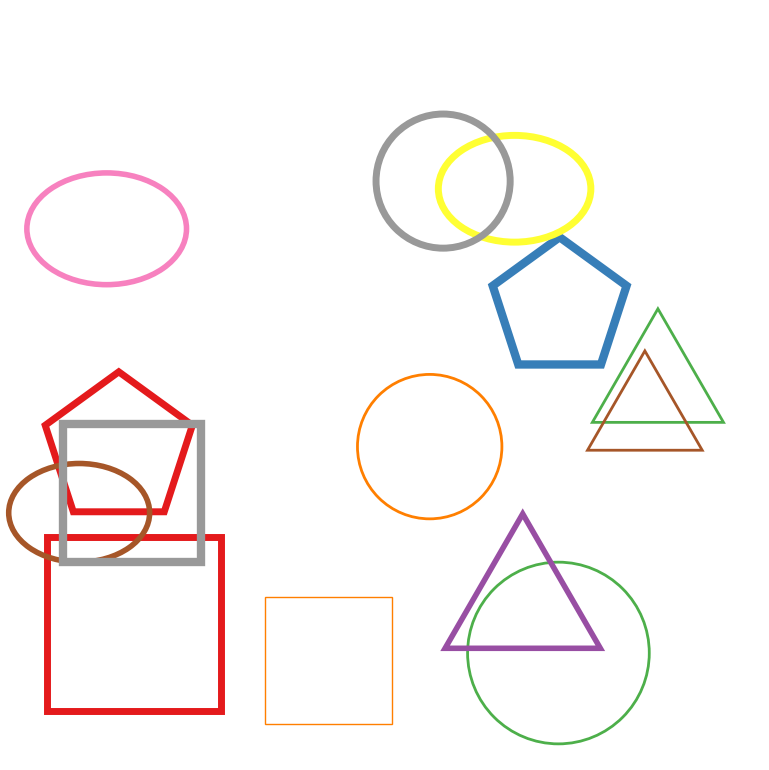[{"shape": "square", "thickness": 2.5, "radius": 0.56, "center": [0.174, 0.19]}, {"shape": "pentagon", "thickness": 2.5, "radius": 0.5, "center": [0.154, 0.417]}, {"shape": "pentagon", "thickness": 3, "radius": 0.46, "center": [0.727, 0.601]}, {"shape": "triangle", "thickness": 1, "radius": 0.49, "center": [0.854, 0.501]}, {"shape": "circle", "thickness": 1, "radius": 0.59, "center": [0.725, 0.152]}, {"shape": "triangle", "thickness": 2, "radius": 0.58, "center": [0.679, 0.216]}, {"shape": "square", "thickness": 0.5, "radius": 0.41, "center": [0.426, 0.142]}, {"shape": "circle", "thickness": 1, "radius": 0.47, "center": [0.558, 0.42]}, {"shape": "oval", "thickness": 2.5, "radius": 0.5, "center": [0.668, 0.755]}, {"shape": "triangle", "thickness": 1, "radius": 0.43, "center": [0.837, 0.458]}, {"shape": "oval", "thickness": 2, "radius": 0.46, "center": [0.103, 0.334]}, {"shape": "oval", "thickness": 2, "radius": 0.52, "center": [0.139, 0.703]}, {"shape": "circle", "thickness": 2.5, "radius": 0.44, "center": [0.575, 0.765]}, {"shape": "square", "thickness": 3, "radius": 0.45, "center": [0.171, 0.36]}]